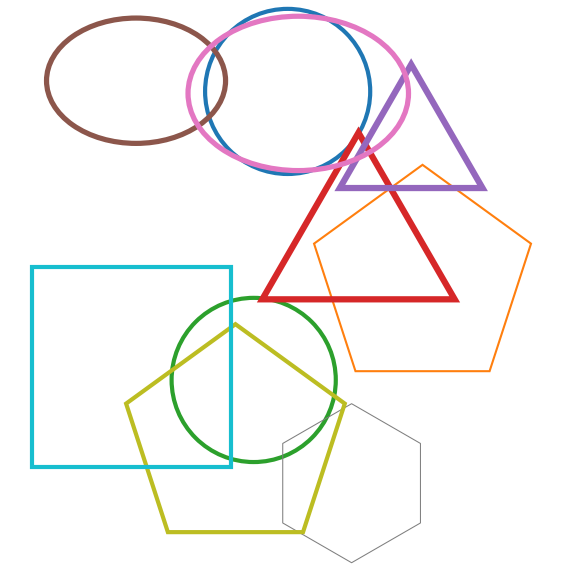[{"shape": "circle", "thickness": 2, "radius": 0.71, "center": [0.498, 0.841]}, {"shape": "pentagon", "thickness": 1, "radius": 0.99, "center": [0.732, 0.516]}, {"shape": "circle", "thickness": 2, "radius": 0.71, "center": [0.439, 0.341]}, {"shape": "triangle", "thickness": 3, "radius": 0.96, "center": [0.621, 0.577]}, {"shape": "triangle", "thickness": 3, "radius": 0.71, "center": [0.712, 0.745]}, {"shape": "oval", "thickness": 2.5, "radius": 0.78, "center": [0.236, 0.859]}, {"shape": "oval", "thickness": 2.5, "radius": 0.95, "center": [0.516, 0.837]}, {"shape": "hexagon", "thickness": 0.5, "radius": 0.69, "center": [0.609, 0.162]}, {"shape": "pentagon", "thickness": 2, "radius": 1.0, "center": [0.408, 0.239]}, {"shape": "square", "thickness": 2, "radius": 0.86, "center": [0.228, 0.364]}]